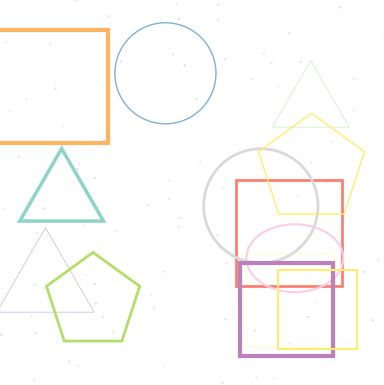[{"shape": "triangle", "thickness": 2.5, "radius": 0.63, "center": [0.16, 0.489]}, {"shape": "square", "thickness": 0.5, "radius": 0.61, "center": [0.749, 0.221]}, {"shape": "triangle", "thickness": 0.5, "radius": 0.73, "center": [0.118, 0.262]}, {"shape": "square", "thickness": 2, "radius": 0.68, "center": [0.751, 0.394]}, {"shape": "circle", "thickness": 1, "radius": 0.66, "center": [0.43, 0.81]}, {"shape": "square", "thickness": 3, "radius": 0.73, "center": [0.133, 0.774]}, {"shape": "pentagon", "thickness": 2, "radius": 0.64, "center": [0.242, 0.217]}, {"shape": "oval", "thickness": 1.5, "radius": 0.63, "center": [0.766, 0.329]}, {"shape": "circle", "thickness": 2, "radius": 0.74, "center": [0.678, 0.465]}, {"shape": "square", "thickness": 3, "radius": 0.61, "center": [0.744, 0.196]}, {"shape": "triangle", "thickness": 0.5, "radius": 0.58, "center": [0.807, 0.727]}, {"shape": "square", "thickness": 1.5, "radius": 0.51, "center": [0.825, 0.196]}, {"shape": "pentagon", "thickness": 1, "radius": 0.72, "center": [0.809, 0.561]}]